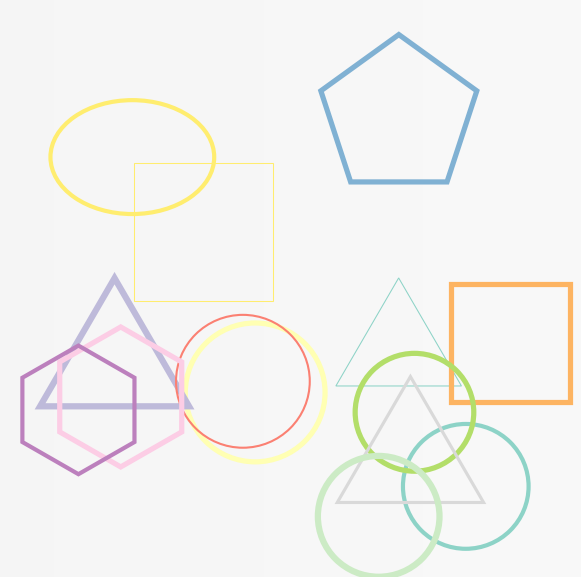[{"shape": "circle", "thickness": 2, "radius": 0.54, "center": [0.801, 0.157]}, {"shape": "triangle", "thickness": 0.5, "radius": 0.62, "center": [0.686, 0.393]}, {"shape": "circle", "thickness": 2.5, "radius": 0.6, "center": [0.439, 0.32]}, {"shape": "triangle", "thickness": 3, "radius": 0.74, "center": [0.197, 0.37]}, {"shape": "circle", "thickness": 1, "radius": 0.58, "center": [0.418, 0.339]}, {"shape": "pentagon", "thickness": 2.5, "radius": 0.71, "center": [0.686, 0.798]}, {"shape": "square", "thickness": 2.5, "radius": 0.51, "center": [0.878, 0.406]}, {"shape": "circle", "thickness": 2.5, "radius": 0.51, "center": [0.713, 0.285]}, {"shape": "hexagon", "thickness": 2.5, "radius": 0.61, "center": [0.208, 0.312]}, {"shape": "triangle", "thickness": 1.5, "radius": 0.73, "center": [0.706, 0.202]}, {"shape": "hexagon", "thickness": 2, "radius": 0.56, "center": [0.135, 0.289]}, {"shape": "circle", "thickness": 3, "radius": 0.52, "center": [0.652, 0.105]}, {"shape": "oval", "thickness": 2, "radius": 0.7, "center": [0.228, 0.727]}, {"shape": "square", "thickness": 0.5, "radius": 0.6, "center": [0.35, 0.597]}]